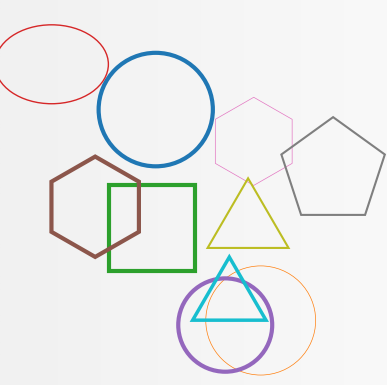[{"shape": "circle", "thickness": 3, "radius": 0.74, "center": [0.402, 0.715]}, {"shape": "circle", "thickness": 0.5, "radius": 0.71, "center": [0.673, 0.168]}, {"shape": "square", "thickness": 3, "radius": 0.56, "center": [0.392, 0.408]}, {"shape": "oval", "thickness": 1, "radius": 0.73, "center": [0.133, 0.833]}, {"shape": "circle", "thickness": 3, "radius": 0.61, "center": [0.581, 0.156]}, {"shape": "hexagon", "thickness": 3, "radius": 0.65, "center": [0.246, 0.463]}, {"shape": "hexagon", "thickness": 0.5, "radius": 0.57, "center": [0.655, 0.633]}, {"shape": "pentagon", "thickness": 1.5, "radius": 0.7, "center": [0.86, 0.555]}, {"shape": "triangle", "thickness": 1.5, "radius": 0.6, "center": [0.64, 0.416]}, {"shape": "triangle", "thickness": 2.5, "radius": 0.55, "center": [0.592, 0.223]}]